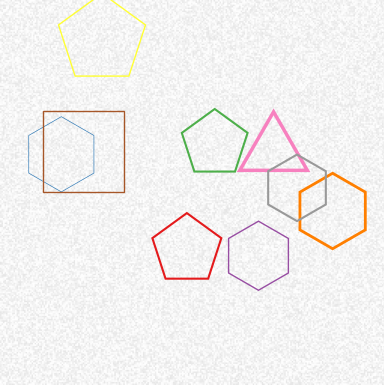[{"shape": "pentagon", "thickness": 1.5, "radius": 0.47, "center": [0.485, 0.352]}, {"shape": "hexagon", "thickness": 0.5, "radius": 0.49, "center": [0.159, 0.599]}, {"shape": "pentagon", "thickness": 1.5, "radius": 0.45, "center": [0.558, 0.627]}, {"shape": "hexagon", "thickness": 1, "radius": 0.45, "center": [0.671, 0.336]}, {"shape": "hexagon", "thickness": 2, "radius": 0.49, "center": [0.864, 0.452]}, {"shape": "pentagon", "thickness": 1, "radius": 0.59, "center": [0.265, 0.898]}, {"shape": "square", "thickness": 1, "radius": 0.53, "center": [0.217, 0.606]}, {"shape": "triangle", "thickness": 2.5, "radius": 0.51, "center": [0.711, 0.608]}, {"shape": "hexagon", "thickness": 1.5, "radius": 0.43, "center": [0.771, 0.512]}]